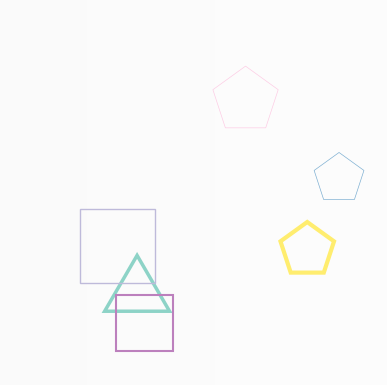[{"shape": "triangle", "thickness": 2.5, "radius": 0.48, "center": [0.354, 0.24]}, {"shape": "square", "thickness": 1, "radius": 0.48, "center": [0.304, 0.36]}, {"shape": "pentagon", "thickness": 0.5, "radius": 0.34, "center": [0.875, 0.536]}, {"shape": "pentagon", "thickness": 0.5, "radius": 0.44, "center": [0.634, 0.74]}, {"shape": "square", "thickness": 1.5, "radius": 0.36, "center": [0.373, 0.16]}, {"shape": "pentagon", "thickness": 3, "radius": 0.36, "center": [0.793, 0.351]}]